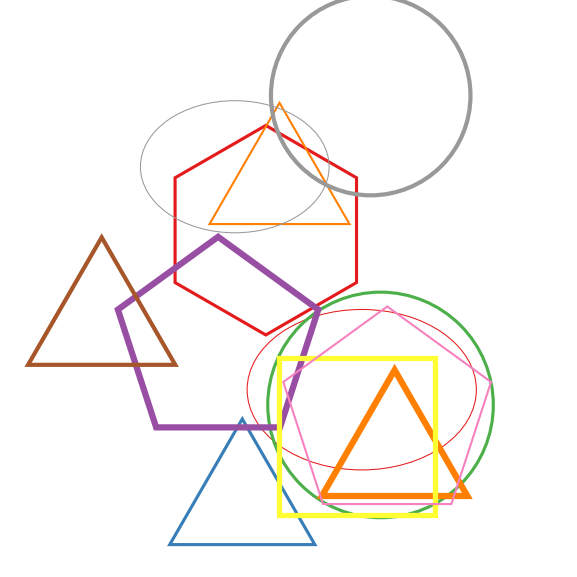[{"shape": "oval", "thickness": 0.5, "radius": 0.99, "center": [0.626, 0.324]}, {"shape": "hexagon", "thickness": 1.5, "radius": 0.91, "center": [0.46, 0.601]}, {"shape": "triangle", "thickness": 1.5, "radius": 0.73, "center": [0.42, 0.129]}, {"shape": "circle", "thickness": 1.5, "radius": 0.98, "center": [0.659, 0.298]}, {"shape": "pentagon", "thickness": 3, "radius": 0.91, "center": [0.378, 0.407]}, {"shape": "triangle", "thickness": 1, "radius": 0.7, "center": [0.484, 0.681]}, {"shape": "triangle", "thickness": 3, "radius": 0.73, "center": [0.683, 0.213]}, {"shape": "square", "thickness": 2.5, "radius": 0.68, "center": [0.618, 0.243]}, {"shape": "triangle", "thickness": 2, "radius": 0.74, "center": [0.176, 0.441]}, {"shape": "pentagon", "thickness": 1, "radius": 0.95, "center": [0.67, 0.279]}, {"shape": "oval", "thickness": 0.5, "radius": 0.82, "center": [0.407, 0.71]}, {"shape": "circle", "thickness": 2, "radius": 0.86, "center": [0.642, 0.834]}]